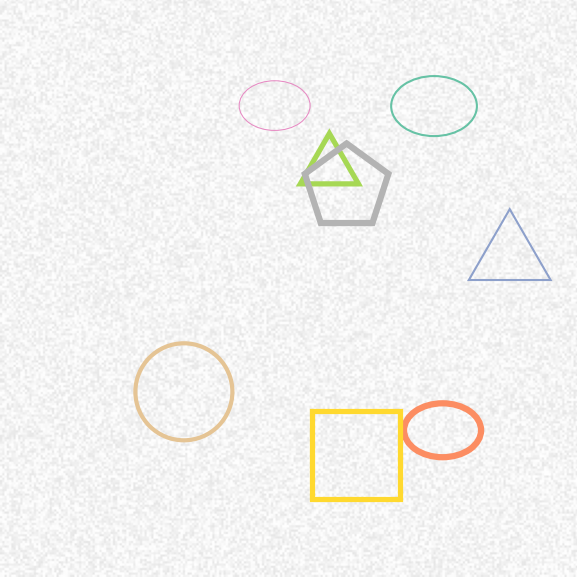[{"shape": "oval", "thickness": 1, "radius": 0.37, "center": [0.752, 0.815]}, {"shape": "oval", "thickness": 3, "radius": 0.33, "center": [0.766, 0.254]}, {"shape": "triangle", "thickness": 1, "radius": 0.41, "center": [0.883, 0.555]}, {"shape": "oval", "thickness": 0.5, "radius": 0.31, "center": [0.476, 0.816]}, {"shape": "triangle", "thickness": 2.5, "radius": 0.29, "center": [0.57, 0.71]}, {"shape": "square", "thickness": 2.5, "radius": 0.38, "center": [0.617, 0.212]}, {"shape": "circle", "thickness": 2, "radius": 0.42, "center": [0.318, 0.321]}, {"shape": "pentagon", "thickness": 3, "radius": 0.38, "center": [0.6, 0.675]}]